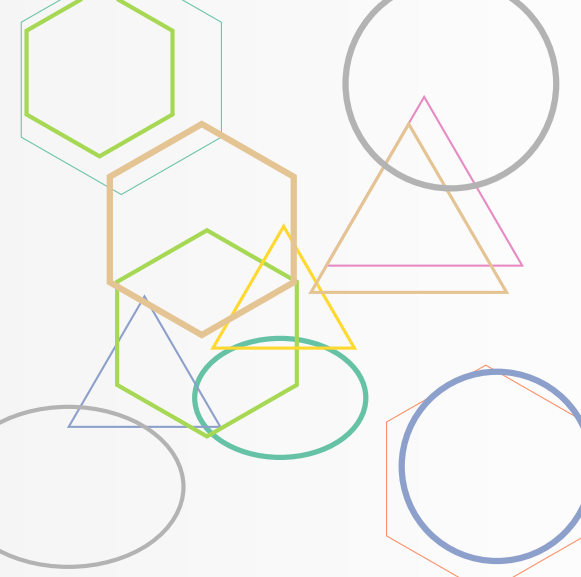[{"shape": "hexagon", "thickness": 0.5, "radius": 0.99, "center": [0.209, 0.861]}, {"shape": "oval", "thickness": 2.5, "radius": 0.74, "center": [0.482, 0.31]}, {"shape": "hexagon", "thickness": 0.5, "radius": 0.99, "center": [0.836, 0.17]}, {"shape": "circle", "thickness": 3, "radius": 0.82, "center": [0.855, 0.192]}, {"shape": "triangle", "thickness": 1, "radius": 0.75, "center": [0.249, 0.335]}, {"shape": "triangle", "thickness": 1, "radius": 0.97, "center": [0.73, 0.637]}, {"shape": "hexagon", "thickness": 2, "radius": 0.72, "center": [0.171, 0.873]}, {"shape": "hexagon", "thickness": 2, "radius": 0.89, "center": [0.356, 0.422]}, {"shape": "triangle", "thickness": 1.5, "radius": 0.7, "center": [0.488, 0.467]}, {"shape": "hexagon", "thickness": 3, "radius": 0.91, "center": [0.347, 0.602]}, {"shape": "triangle", "thickness": 1.5, "radius": 0.97, "center": [0.703, 0.59]}, {"shape": "circle", "thickness": 3, "radius": 0.91, "center": [0.776, 0.854]}, {"shape": "oval", "thickness": 2, "radius": 0.99, "center": [0.118, 0.156]}]